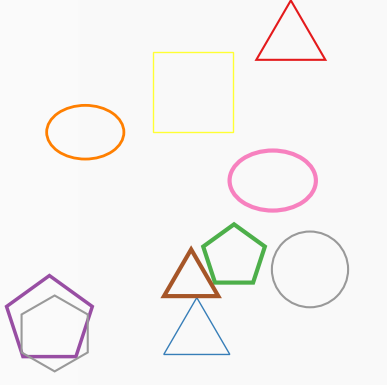[{"shape": "triangle", "thickness": 1.5, "radius": 0.51, "center": [0.751, 0.896]}, {"shape": "triangle", "thickness": 1, "radius": 0.49, "center": [0.508, 0.129]}, {"shape": "pentagon", "thickness": 3, "radius": 0.42, "center": [0.604, 0.334]}, {"shape": "pentagon", "thickness": 2.5, "radius": 0.58, "center": [0.128, 0.168]}, {"shape": "oval", "thickness": 2, "radius": 0.5, "center": [0.22, 0.657]}, {"shape": "square", "thickness": 1, "radius": 0.52, "center": [0.498, 0.76]}, {"shape": "triangle", "thickness": 3, "radius": 0.4, "center": [0.493, 0.271]}, {"shape": "oval", "thickness": 3, "radius": 0.56, "center": [0.704, 0.531]}, {"shape": "hexagon", "thickness": 1.5, "radius": 0.49, "center": [0.141, 0.134]}, {"shape": "circle", "thickness": 1.5, "radius": 0.49, "center": [0.8, 0.3]}]